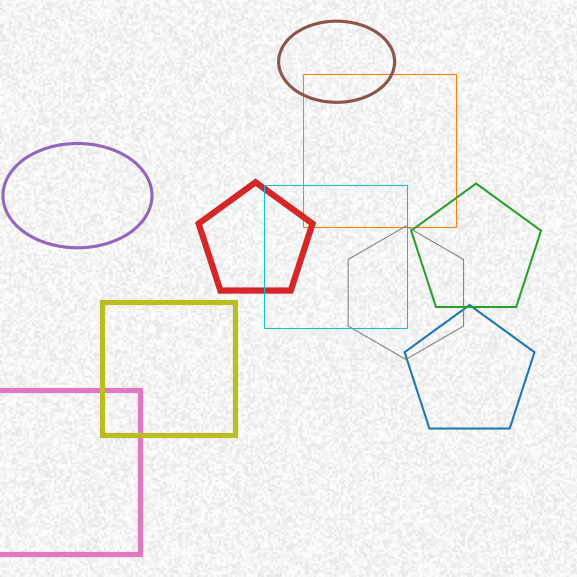[{"shape": "pentagon", "thickness": 1, "radius": 0.59, "center": [0.813, 0.353]}, {"shape": "square", "thickness": 0.5, "radius": 0.66, "center": [0.657, 0.739]}, {"shape": "pentagon", "thickness": 1, "radius": 0.59, "center": [0.824, 0.563]}, {"shape": "pentagon", "thickness": 3, "radius": 0.52, "center": [0.443, 0.58]}, {"shape": "oval", "thickness": 1.5, "radius": 0.65, "center": [0.134, 0.66]}, {"shape": "oval", "thickness": 1.5, "radius": 0.5, "center": [0.583, 0.892]}, {"shape": "square", "thickness": 2.5, "radius": 0.71, "center": [0.1, 0.182]}, {"shape": "hexagon", "thickness": 0.5, "radius": 0.58, "center": [0.703, 0.492]}, {"shape": "square", "thickness": 2.5, "radius": 0.58, "center": [0.292, 0.361]}, {"shape": "square", "thickness": 0.5, "radius": 0.62, "center": [0.581, 0.555]}]